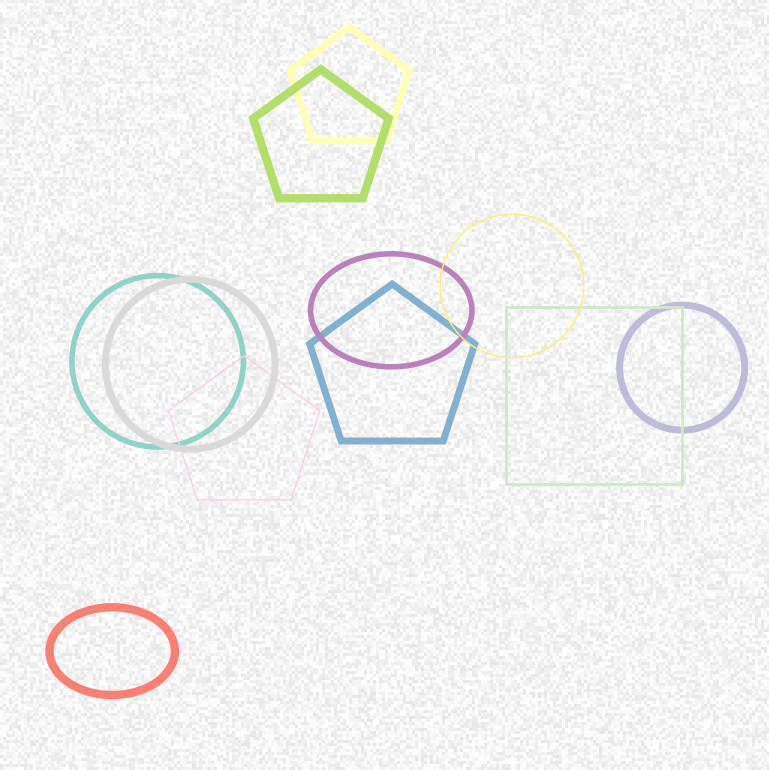[{"shape": "circle", "thickness": 2, "radius": 0.56, "center": [0.205, 0.531]}, {"shape": "pentagon", "thickness": 2.5, "radius": 0.41, "center": [0.454, 0.883]}, {"shape": "circle", "thickness": 2.5, "radius": 0.41, "center": [0.886, 0.523]}, {"shape": "oval", "thickness": 3, "radius": 0.41, "center": [0.146, 0.154]}, {"shape": "pentagon", "thickness": 2.5, "radius": 0.56, "center": [0.509, 0.518]}, {"shape": "pentagon", "thickness": 3, "radius": 0.46, "center": [0.417, 0.817]}, {"shape": "pentagon", "thickness": 0.5, "radius": 0.52, "center": [0.317, 0.435]}, {"shape": "circle", "thickness": 2.5, "radius": 0.55, "center": [0.247, 0.527]}, {"shape": "oval", "thickness": 2, "radius": 0.52, "center": [0.508, 0.597]}, {"shape": "square", "thickness": 1, "radius": 0.57, "center": [0.771, 0.486]}, {"shape": "circle", "thickness": 0.5, "radius": 0.47, "center": [0.665, 0.629]}]